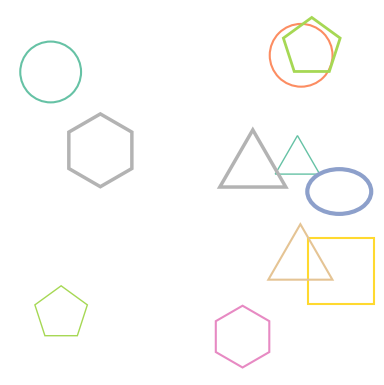[{"shape": "triangle", "thickness": 1, "radius": 0.33, "center": [0.773, 0.581]}, {"shape": "circle", "thickness": 1.5, "radius": 0.39, "center": [0.132, 0.813]}, {"shape": "circle", "thickness": 1.5, "radius": 0.41, "center": [0.782, 0.856]}, {"shape": "oval", "thickness": 3, "radius": 0.42, "center": [0.881, 0.503]}, {"shape": "hexagon", "thickness": 1.5, "radius": 0.4, "center": [0.63, 0.126]}, {"shape": "pentagon", "thickness": 2, "radius": 0.39, "center": [0.81, 0.877]}, {"shape": "pentagon", "thickness": 1, "radius": 0.36, "center": [0.159, 0.186]}, {"shape": "square", "thickness": 1.5, "radius": 0.43, "center": [0.886, 0.296]}, {"shape": "triangle", "thickness": 1.5, "radius": 0.48, "center": [0.78, 0.322]}, {"shape": "hexagon", "thickness": 2.5, "radius": 0.47, "center": [0.261, 0.61]}, {"shape": "triangle", "thickness": 2.5, "radius": 0.49, "center": [0.657, 0.564]}]